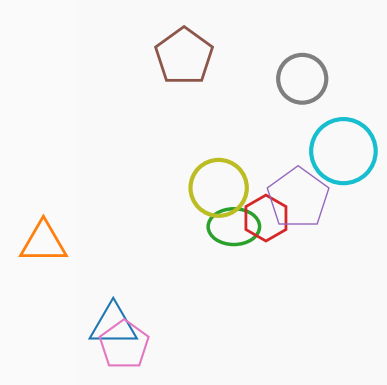[{"shape": "triangle", "thickness": 1.5, "radius": 0.35, "center": [0.292, 0.156]}, {"shape": "triangle", "thickness": 2, "radius": 0.34, "center": [0.112, 0.37]}, {"shape": "oval", "thickness": 2.5, "radius": 0.33, "center": [0.604, 0.411]}, {"shape": "hexagon", "thickness": 2, "radius": 0.3, "center": [0.686, 0.434]}, {"shape": "pentagon", "thickness": 1, "radius": 0.42, "center": [0.769, 0.486]}, {"shape": "pentagon", "thickness": 2, "radius": 0.39, "center": [0.475, 0.854]}, {"shape": "pentagon", "thickness": 1.5, "radius": 0.33, "center": [0.32, 0.105]}, {"shape": "circle", "thickness": 3, "radius": 0.31, "center": [0.78, 0.795]}, {"shape": "circle", "thickness": 3, "radius": 0.36, "center": [0.564, 0.512]}, {"shape": "circle", "thickness": 3, "radius": 0.42, "center": [0.886, 0.607]}]